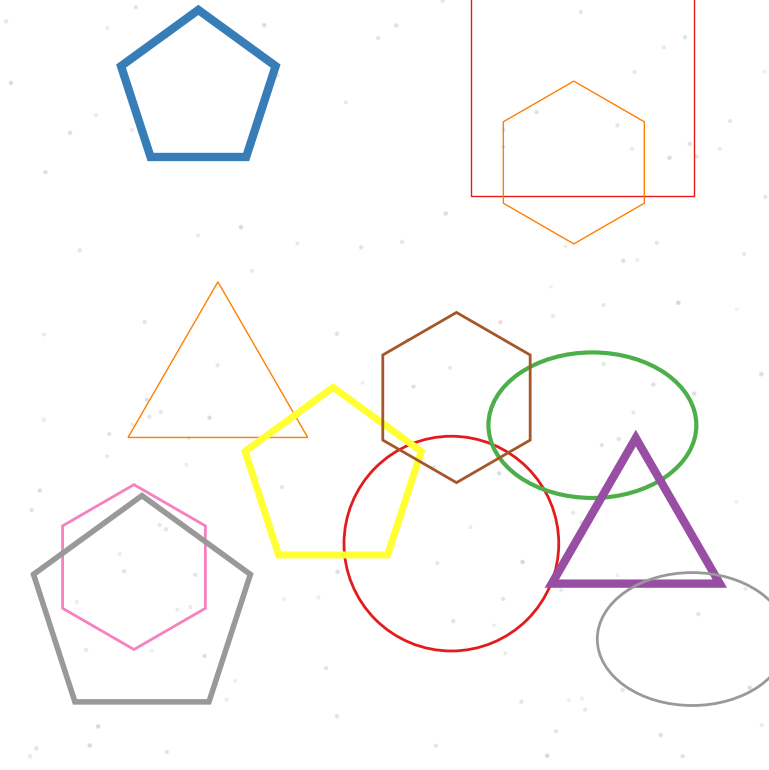[{"shape": "circle", "thickness": 1, "radius": 0.7, "center": [0.586, 0.294]}, {"shape": "square", "thickness": 0.5, "radius": 0.72, "center": [0.757, 0.89]}, {"shape": "pentagon", "thickness": 3, "radius": 0.53, "center": [0.258, 0.882]}, {"shape": "oval", "thickness": 1.5, "radius": 0.68, "center": [0.769, 0.448]}, {"shape": "triangle", "thickness": 3, "radius": 0.63, "center": [0.826, 0.305]}, {"shape": "hexagon", "thickness": 0.5, "radius": 0.53, "center": [0.745, 0.789]}, {"shape": "triangle", "thickness": 0.5, "radius": 0.67, "center": [0.283, 0.499]}, {"shape": "pentagon", "thickness": 2.5, "radius": 0.6, "center": [0.433, 0.377]}, {"shape": "hexagon", "thickness": 1, "radius": 0.55, "center": [0.593, 0.484]}, {"shape": "hexagon", "thickness": 1, "radius": 0.54, "center": [0.174, 0.264]}, {"shape": "pentagon", "thickness": 2, "radius": 0.74, "center": [0.184, 0.208]}, {"shape": "oval", "thickness": 1, "radius": 0.62, "center": [0.899, 0.17]}]